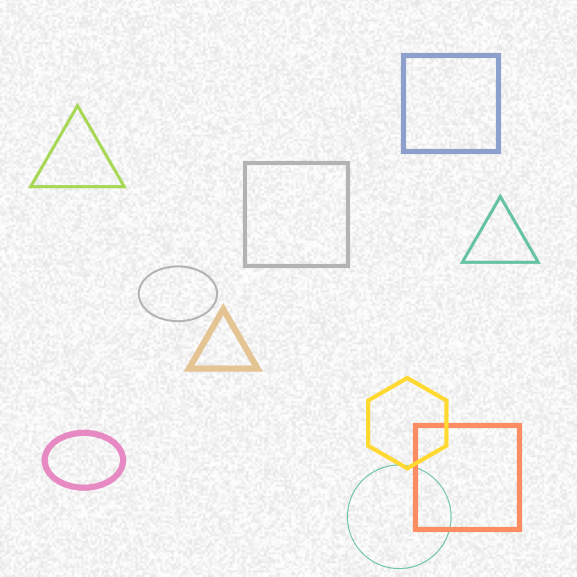[{"shape": "triangle", "thickness": 1.5, "radius": 0.38, "center": [0.866, 0.583]}, {"shape": "circle", "thickness": 0.5, "radius": 0.45, "center": [0.691, 0.104]}, {"shape": "square", "thickness": 2.5, "radius": 0.45, "center": [0.809, 0.173]}, {"shape": "square", "thickness": 2.5, "radius": 0.41, "center": [0.78, 0.821]}, {"shape": "oval", "thickness": 3, "radius": 0.34, "center": [0.145, 0.202]}, {"shape": "triangle", "thickness": 1.5, "radius": 0.47, "center": [0.134, 0.723]}, {"shape": "hexagon", "thickness": 2, "radius": 0.39, "center": [0.705, 0.266]}, {"shape": "triangle", "thickness": 3, "radius": 0.34, "center": [0.387, 0.395]}, {"shape": "square", "thickness": 2, "radius": 0.44, "center": [0.514, 0.628]}, {"shape": "oval", "thickness": 1, "radius": 0.34, "center": [0.308, 0.49]}]